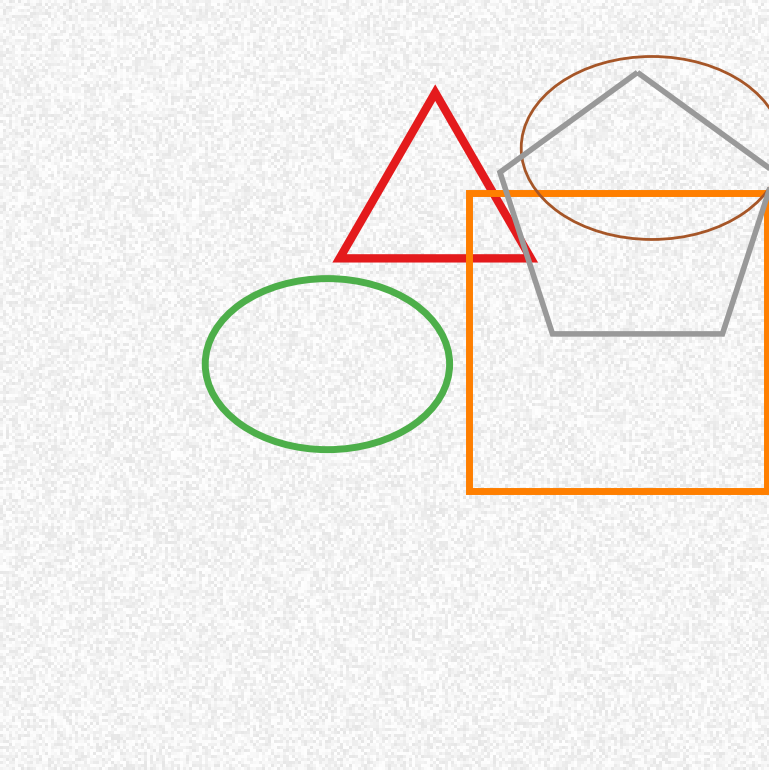[{"shape": "triangle", "thickness": 3, "radius": 0.72, "center": [0.565, 0.736]}, {"shape": "oval", "thickness": 2.5, "radius": 0.79, "center": [0.425, 0.527]}, {"shape": "square", "thickness": 2.5, "radius": 0.97, "center": [0.802, 0.556]}, {"shape": "oval", "thickness": 1, "radius": 0.85, "center": [0.847, 0.808]}, {"shape": "pentagon", "thickness": 2, "radius": 0.94, "center": [0.828, 0.718]}]